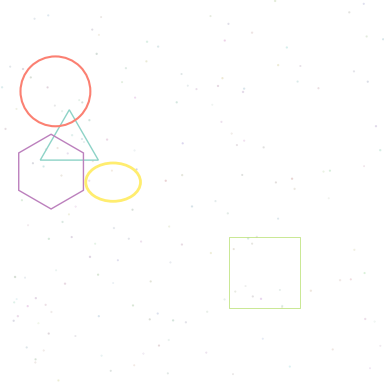[{"shape": "triangle", "thickness": 1, "radius": 0.44, "center": [0.18, 0.628]}, {"shape": "circle", "thickness": 1.5, "radius": 0.45, "center": [0.144, 0.763]}, {"shape": "square", "thickness": 0.5, "radius": 0.46, "center": [0.686, 0.292]}, {"shape": "hexagon", "thickness": 1, "radius": 0.49, "center": [0.133, 0.554]}, {"shape": "oval", "thickness": 2, "radius": 0.36, "center": [0.294, 0.527]}]